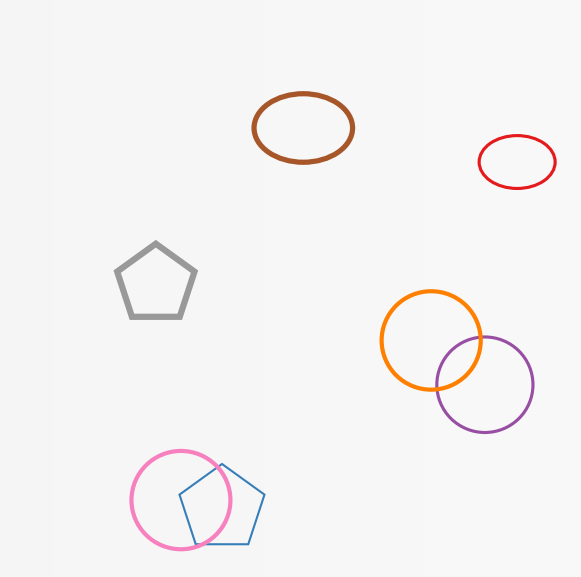[{"shape": "oval", "thickness": 1.5, "radius": 0.33, "center": [0.89, 0.719]}, {"shape": "pentagon", "thickness": 1, "radius": 0.38, "center": [0.382, 0.119]}, {"shape": "circle", "thickness": 1.5, "radius": 0.41, "center": [0.834, 0.333]}, {"shape": "circle", "thickness": 2, "radius": 0.43, "center": [0.742, 0.41]}, {"shape": "oval", "thickness": 2.5, "radius": 0.42, "center": [0.522, 0.778]}, {"shape": "circle", "thickness": 2, "radius": 0.43, "center": [0.311, 0.133]}, {"shape": "pentagon", "thickness": 3, "radius": 0.35, "center": [0.268, 0.507]}]